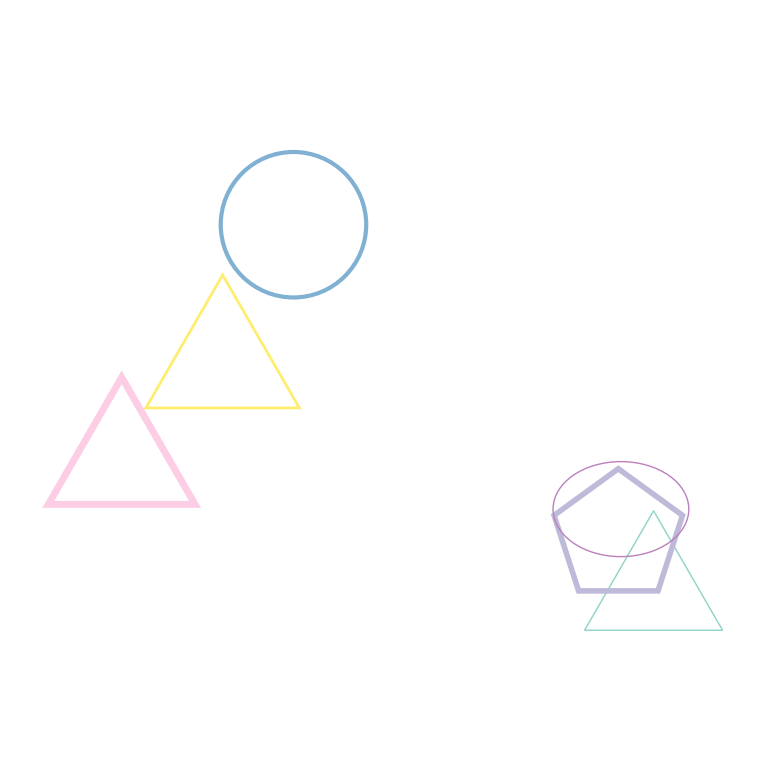[{"shape": "triangle", "thickness": 0.5, "radius": 0.52, "center": [0.849, 0.233]}, {"shape": "pentagon", "thickness": 2, "radius": 0.44, "center": [0.803, 0.304]}, {"shape": "circle", "thickness": 1.5, "radius": 0.47, "center": [0.381, 0.708]}, {"shape": "triangle", "thickness": 2.5, "radius": 0.55, "center": [0.158, 0.4]}, {"shape": "oval", "thickness": 0.5, "radius": 0.44, "center": [0.806, 0.339]}, {"shape": "triangle", "thickness": 1, "radius": 0.58, "center": [0.289, 0.528]}]